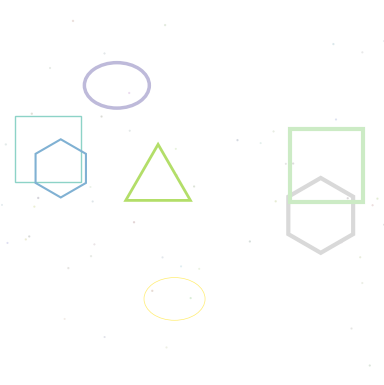[{"shape": "square", "thickness": 1, "radius": 0.43, "center": [0.125, 0.613]}, {"shape": "oval", "thickness": 2.5, "radius": 0.42, "center": [0.304, 0.778]}, {"shape": "hexagon", "thickness": 1.5, "radius": 0.38, "center": [0.158, 0.563]}, {"shape": "triangle", "thickness": 2, "radius": 0.48, "center": [0.411, 0.528]}, {"shape": "hexagon", "thickness": 3, "radius": 0.49, "center": [0.833, 0.441]}, {"shape": "square", "thickness": 3, "radius": 0.47, "center": [0.848, 0.569]}, {"shape": "oval", "thickness": 0.5, "radius": 0.4, "center": [0.453, 0.224]}]